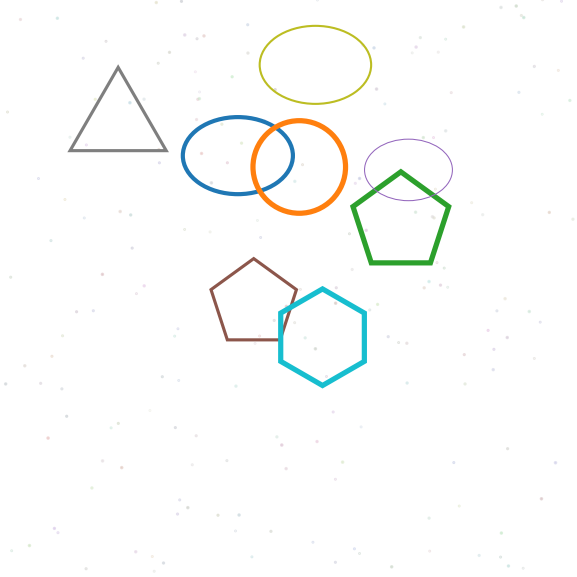[{"shape": "oval", "thickness": 2, "radius": 0.48, "center": [0.412, 0.73]}, {"shape": "circle", "thickness": 2.5, "radius": 0.4, "center": [0.518, 0.71]}, {"shape": "pentagon", "thickness": 2.5, "radius": 0.44, "center": [0.694, 0.614]}, {"shape": "oval", "thickness": 0.5, "radius": 0.38, "center": [0.707, 0.705]}, {"shape": "pentagon", "thickness": 1.5, "radius": 0.39, "center": [0.439, 0.474]}, {"shape": "triangle", "thickness": 1.5, "radius": 0.48, "center": [0.205, 0.786]}, {"shape": "oval", "thickness": 1, "radius": 0.48, "center": [0.546, 0.887]}, {"shape": "hexagon", "thickness": 2.5, "radius": 0.42, "center": [0.559, 0.415]}]